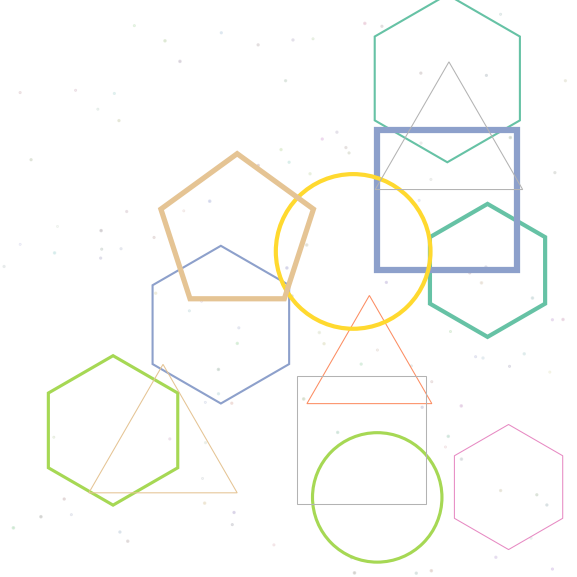[{"shape": "hexagon", "thickness": 1, "radius": 0.73, "center": [0.775, 0.863]}, {"shape": "hexagon", "thickness": 2, "radius": 0.58, "center": [0.844, 0.531]}, {"shape": "triangle", "thickness": 0.5, "radius": 0.62, "center": [0.64, 0.363]}, {"shape": "hexagon", "thickness": 1, "radius": 0.68, "center": [0.382, 0.437]}, {"shape": "square", "thickness": 3, "radius": 0.6, "center": [0.774, 0.653]}, {"shape": "hexagon", "thickness": 0.5, "radius": 0.54, "center": [0.881, 0.156]}, {"shape": "circle", "thickness": 1.5, "radius": 0.56, "center": [0.653, 0.138]}, {"shape": "hexagon", "thickness": 1.5, "radius": 0.65, "center": [0.196, 0.254]}, {"shape": "circle", "thickness": 2, "radius": 0.67, "center": [0.612, 0.564]}, {"shape": "pentagon", "thickness": 2.5, "radius": 0.69, "center": [0.411, 0.594]}, {"shape": "triangle", "thickness": 0.5, "radius": 0.74, "center": [0.282, 0.22]}, {"shape": "square", "thickness": 0.5, "radius": 0.56, "center": [0.626, 0.237]}, {"shape": "triangle", "thickness": 0.5, "radius": 0.74, "center": [0.777, 0.745]}]